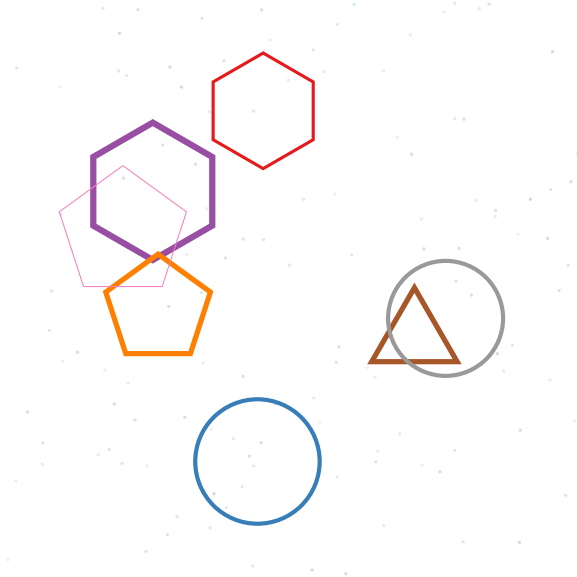[{"shape": "hexagon", "thickness": 1.5, "radius": 0.5, "center": [0.456, 0.807]}, {"shape": "circle", "thickness": 2, "radius": 0.54, "center": [0.446, 0.2]}, {"shape": "hexagon", "thickness": 3, "radius": 0.59, "center": [0.265, 0.668]}, {"shape": "pentagon", "thickness": 2.5, "radius": 0.48, "center": [0.274, 0.464]}, {"shape": "triangle", "thickness": 2.5, "radius": 0.43, "center": [0.718, 0.416]}, {"shape": "pentagon", "thickness": 0.5, "radius": 0.58, "center": [0.213, 0.597]}, {"shape": "circle", "thickness": 2, "radius": 0.5, "center": [0.772, 0.448]}]